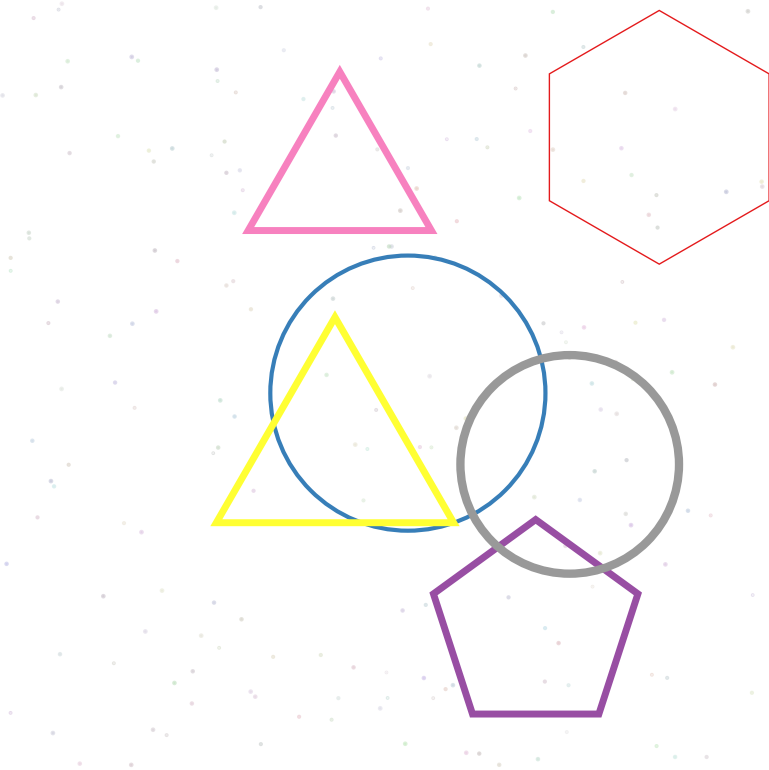[{"shape": "hexagon", "thickness": 0.5, "radius": 0.82, "center": [0.856, 0.822]}, {"shape": "circle", "thickness": 1.5, "radius": 0.89, "center": [0.53, 0.489]}, {"shape": "pentagon", "thickness": 2.5, "radius": 0.7, "center": [0.696, 0.186]}, {"shape": "triangle", "thickness": 2.5, "radius": 0.89, "center": [0.435, 0.41]}, {"shape": "triangle", "thickness": 2.5, "radius": 0.69, "center": [0.441, 0.769]}, {"shape": "circle", "thickness": 3, "radius": 0.71, "center": [0.74, 0.397]}]